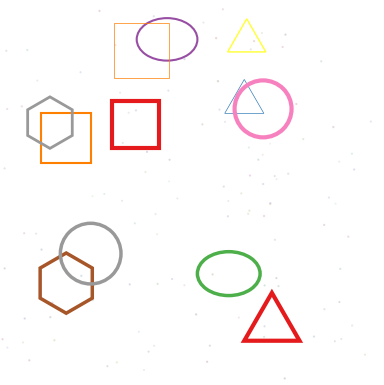[{"shape": "square", "thickness": 3, "radius": 0.31, "center": [0.353, 0.678]}, {"shape": "triangle", "thickness": 3, "radius": 0.41, "center": [0.706, 0.156]}, {"shape": "triangle", "thickness": 0.5, "radius": 0.29, "center": [0.635, 0.735]}, {"shape": "oval", "thickness": 2.5, "radius": 0.41, "center": [0.594, 0.289]}, {"shape": "oval", "thickness": 1.5, "radius": 0.39, "center": [0.434, 0.898]}, {"shape": "square", "thickness": 1.5, "radius": 0.32, "center": [0.171, 0.641]}, {"shape": "square", "thickness": 0.5, "radius": 0.36, "center": [0.368, 0.869]}, {"shape": "triangle", "thickness": 1, "radius": 0.29, "center": [0.641, 0.894]}, {"shape": "hexagon", "thickness": 2.5, "radius": 0.39, "center": [0.172, 0.265]}, {"shape": "circle", "thickness": 3, "radius": 0.37, "center": [0.683, 0.717]}, {"shape": "circle", "thickness": 2.5, "radius": 0.39, "center": [0.236, 0.341]}, {"shape": "hexagon", "thickness": 2, "radius": 0.33, "center": [0.13, 0.682]}]